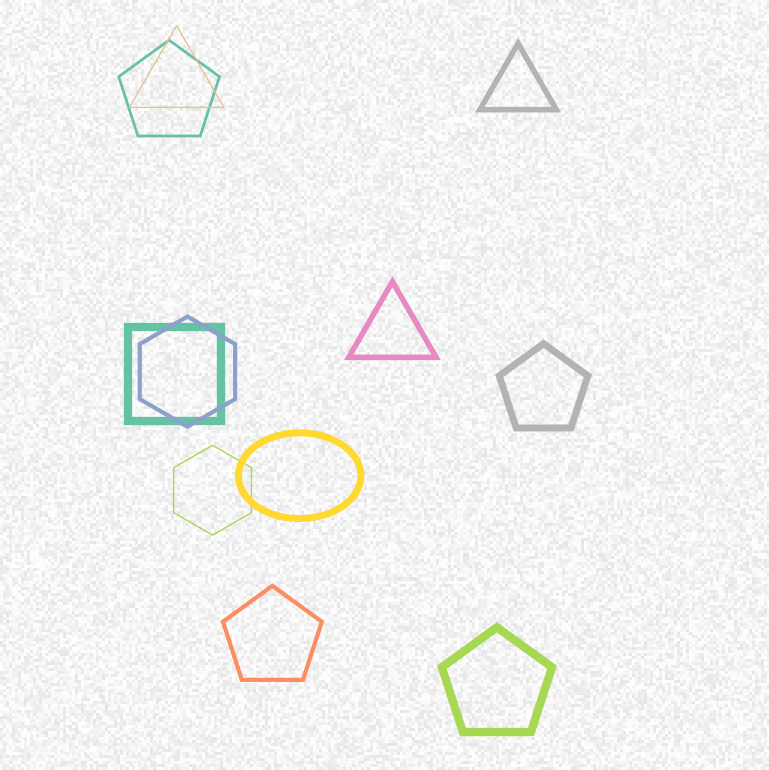[{"shape": "square", "thickness": 3, "radius": 0.3, "center": [0.227, 0.514]}, {"shape": "pentagon", "thickness": 1, "radius": 0.34, "center": [0.22, 0.879]}, {"shape": "pentagon", "thickness": 1.5, "radius": 0.34, "center": [0.354, 0.172]}, {"shape": "hexagon", "thickness": 1.5, "radius": 0.36, "center": [0.243, 0.517]}, {"shape": "triangle", "thickness": 2, "radius": 0.33, "center": [0.51, 0.569]}, {"shape": "pentagon", "thickness": 3, "radius": 0.38, "center": [0.645, 0.11]}, {"shape": "hexagon", "thickness": 0.5, "radius": 0.29, "center": [0.276, 0.363]}, {"shape": "oval", "thickness": 2.5, "radius": 0.4, "center": [0.389, 0.382]}, {"shape": "triangle", "thickness": 0.5, "radius": 0.35, "center": [0.229, 0.896]}, {"shape": "pentagon", "thickness": 2.5, "radius": 0.3, "center": [0.706, 0.493]}, {"shape": "triangle", "thickness": 2, "radius": 0.29, "center": [0.673, 0.886]}]